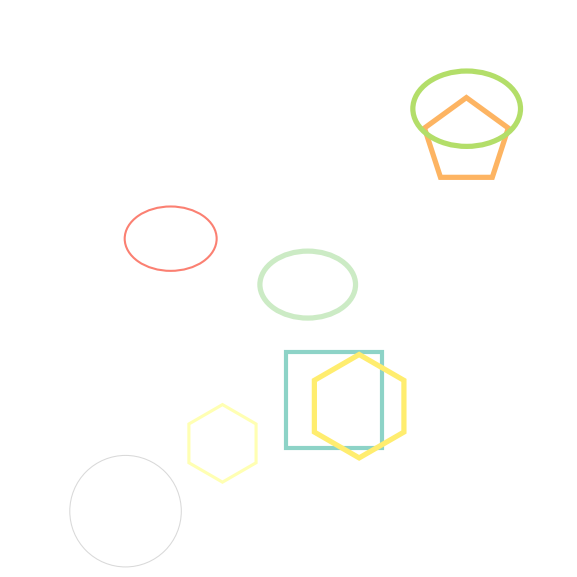[{"shape": "square", "thickness": 2, "radius": 0.42, "center": [0.579, 0.306]}, {"shape": "hexagon", "thickness": 1.5, "radius": 0.34, "center": [0.385, 0.231]}, {"shape": "oval", "thickness": 1, "radius": 0.4, "center": [0.296, 0.586]}, {"shape": "pentagon", "thickness": 2.5, "radius": 0.38, "center": [0.808, 0.754]}, {"shape": "oval", "thickness": 2.5, "radius": 0.47, "center": [0.808, 0.811]}, {"shape": "circle", "thickness": 0.5, "radius": 0.48, "center": [0.217, 0.114]}, {"shape": "oval", "thickness": 2.5, "radius": 0.41, "center": [0.533, 0.506]}, {"shape": "hexagon", "thickness": 2.5, "radius": 0.45, "center": [0.622, 0.296]}]